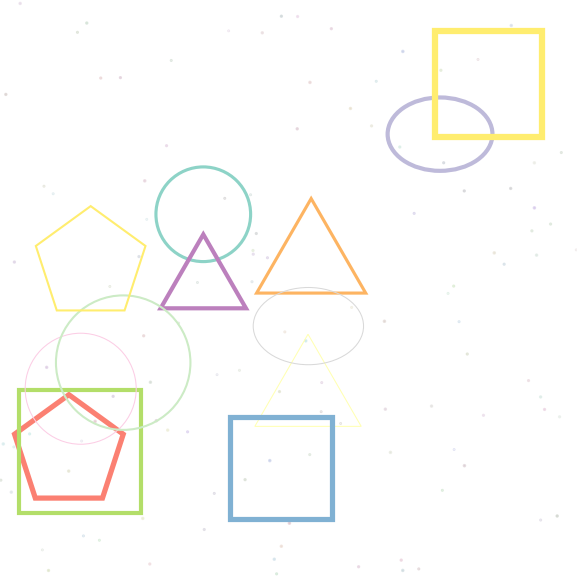[{"shape": "circle", "thickness": 1.5, "radius": 0.41, "center": [0.352, 0.628]}, {"shape": "triangle", "thickness": 0.5, "radius": 0.53, "center": [0.533, 0.314]}, {"shape": "oval", "thickness": 2, "radius": 0.45, "center": [0.762, 0.767]}, {"shape": "pentagon", "thickness": 2.5, "radius": 0.49, "center": [0.119, 0.217]}, {"shape": "square", "thickness": 2.5, "radius": 0.44, "center": [0.487, 0.189]}, {"shape": "triangle", "thickness": 1.5, "radius": 0.55, "center": [0.539, 0.546]}, {"shape": "square", "thickness": 2, "radius": 0.53, "center": [0.139, 0.217]}, {"shape": "circle", "thickness": 0.5, "radius": 0.48, "center": [0.14, 0.326]}, {"shape": "oval", "thickness": 0.5, "radius": 0.48, "center": [0.534, 0.434]}, {"shape": "triangle", "thickness": 2, "radius": 0.43, "center": [0.352, 0.508]}, {"shape": "circle", "thickness": 1, "radius": 0.58, "center": [0.213, 0.371]}, {"shape": "square", "thickness": 3, "radius": 0.46, "center": [0.846, 0.854]}, {"shape": "pentagon", "thickness": 1, "radius": 0.5, "center": [0.157, 0.542]}]